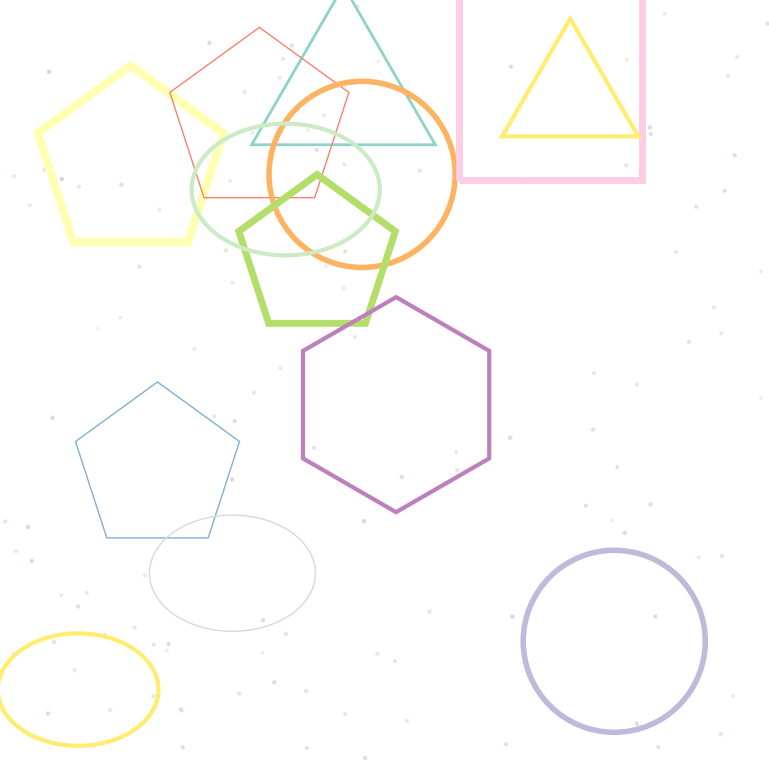[{"shape": "triangle", "thickness": 1, "radius": 0.69, "center": [0.446, 0.881]}, {"shape": "pentagon", "thickness": 3, "radius": 0.63, "center": [0.17, 0.788]}, {"shape": "circle", "thickness": 2, "radius": 0.59, "center": [0.798, 0.167]}, {"shape": "pentagon", "thickness": 0.5, "radius": 0.61, "center": [0.337, 0.842]}, {"shape": "pentagon", "thickness": 0.5, "radius": 0.56, "center": [0.205, 0.392]}, {"shape": "circle", "thickness": 2, "radius": 0.6, "center": [0.47, 0.774]}, {"shape": "pentagon", "thickness": 2.5, "radius": 0.53, "center": [0.412, 0.667]}, {"shape": "square", "thickness": 2.5, "radius": 0.59, "center": [0.715, 0.885]}, {"shape": "oval", "thickness": 0.5, "radius": 0.54, "center": [0.302, 0.256]}, {"shape": "hexagon", "thickness": 1.5, "radius": 0.7, "center": [0.514, 0.474]}, {"shape": "oval", "thickness": 1.5, "radius": 0.61, "center": [0.371, 0.754]}, {"shape": "triangle", "thickness": 1.5, "radius": 0.51, "center": [0.741, 0.874]}, {"shape": "oval", "thickness": 1.5, "radius": 0.52, "center": [0.102, 0.104]}]